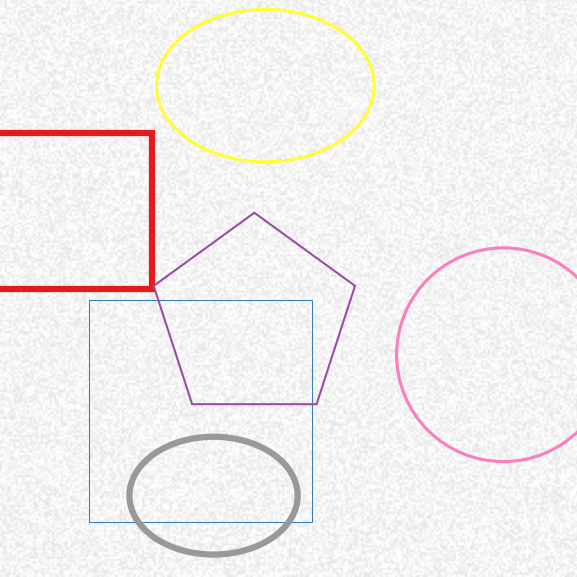[{"shape": "square", "thickness": 3, "radius": 0.68, "center": [0.128, 0.633]}, {"shape": "square", "thickness": 0.5, "radius": 0.96, "center": [0.347, 0.288]}, {"shape": "pentagon", "thickness": 1, "radius": 0.92, "center": [0.44, 0.447]}, {"shape": "oval", "thickness": 1.5, "radius": 0.94, "center": [0.459, 0.851]}, {"shape": "circle", "thickness": 1.5, "radius": 0.93, "center": [0.872, 0.385]}, {"shape": "oval", "thickness": 3, "radius": 0.73, "center": [0.37, 0.141]}]